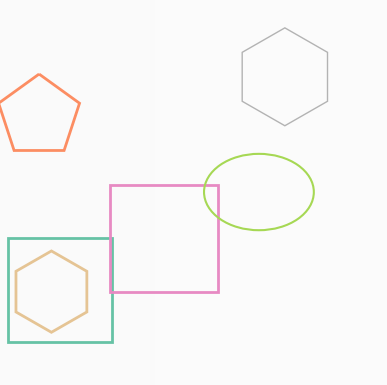[{"shape": "square", "thickness": 2, "radius": 0.67, "center": [0.155, 0.246]}, {"shape": "pentagon", "thickness": 2, "radius": 0.55, "center": [0.101, 0.698]}, {"shape": "square", "thickness": 2, "radius": 0.7, "center": [0.423, 0.381]}, {"shape": "oval", "thickness": 1.5, "radius": 0.71, "center": [0.668, 0.501]}, {"shape": "hexagon", "thickness": 2, "radius": 0.53, "center": [0.133, 0.242]}, {"shape": "hexagon", "thickness": 1, "radius": 0.64, "center": [0.735, 0.801]}]